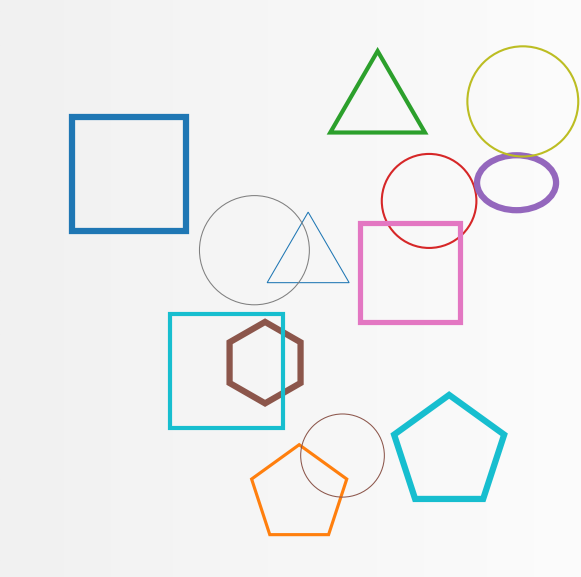[{"shape": "square", "thickness": 3, "radius": 0.49, "center": [0.222, 0.698]}, {"shape": "triangle", "thickness": 0.5, "radius": 0.41, "center": [0.53, 0.55]}, {"shape": "pentagon", "thickness": 1.5, "radius": 0.43, "center": [0.515, 0.143]}, {"shape": "triangle", "thickness": 2, "radius": 0.47, "center": [0.65, 0.817]}, {"shape": "circle", "thickness": 1, "radius": 0.41, "center": [0.738, 0.651]}, {"shape": "oval", "thickness": 3, "radius": 0.34, "center": [0.889, 0.683]}, {"shape": "hexagon", "thickness": 3, "radius": 0.35, "center": [0.456, 0.371]}, {"shape": "circle", "thickness": 0.5, "radius": 0.36, "center": [0.589, 0.21]}, {"shape": "square", "thickness": 2.5, "radius": 0.43, "center": [0.706, 0.527]}, {"shape": "circle", "thickness": 0.5, "radius": 0.47, "center": [0.438, 0.566]}, {"shape": "circle", "thickness": 1, "radius": 0.48, "center": [0.899, 0.824]}, {"shape": "pentagon", "thickness": 3, "radius": 0.5, "center": [0.773, 0.216]}, {"shape": "square", "thickness": 2, "radius": 0.49, "center": [0.39, 0.357]}]